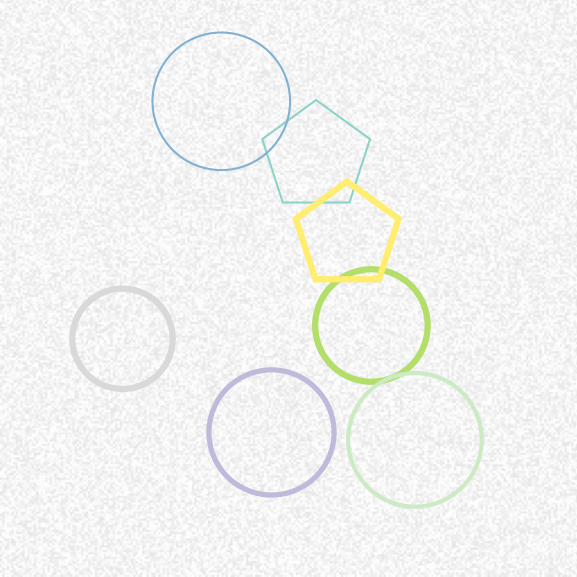[{"shape": "pentagon", "thickness": 1, "radius": 0.49, "center": [0.547, 0.728]}, {"shape": "circle", "thickness": 2.5, "radius": 0.54, "center": [0.47, 0.25]}, {"shape": "circle", "thickness": 1, "radius": 0.6, "center": [0.383, 0.824]}, {"shape": "circle", "thickness": 3, "radius": 0.49, "center": [0.643, 0.436]}, {"shape": "circle", "thickness": 3, "radius": 0.43, "center": [0.212, 0.413]}, {"shape": "circle", "thickness": 2, "radius": 0.58, "center": [0.719, 0.237]}, {"shape": "pentagon", "thickness": 3, "radius": 0.47, "center": [0.601, 0.591]}]